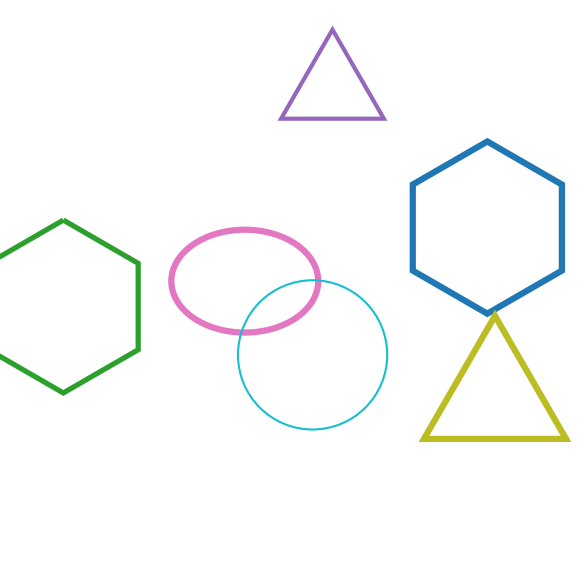[{"shape": "hexagon", "thickness": 3, "radius": 0.75, "center": [0.844, 0.605]}, {"shape": "hexagon", "thickness": 2.5, "radius": 0.75, "center": [0.11, 0.468]}, {"shape": "triangle", "thickness": 2, "radius": 0.51, "center": [0.576, 0.845]}, {"shape": "oval", "thickness": 3, "radius": 0.64, "center": [0.424, 0.512]}, {"shape": "triangle", "thickness": 3, "radius": 0.71, "center": [0.857, 0.31]}, {"shape": "circle", "thickness": 1, "radius": 0.65, "center": [0.541, 0.385]}]